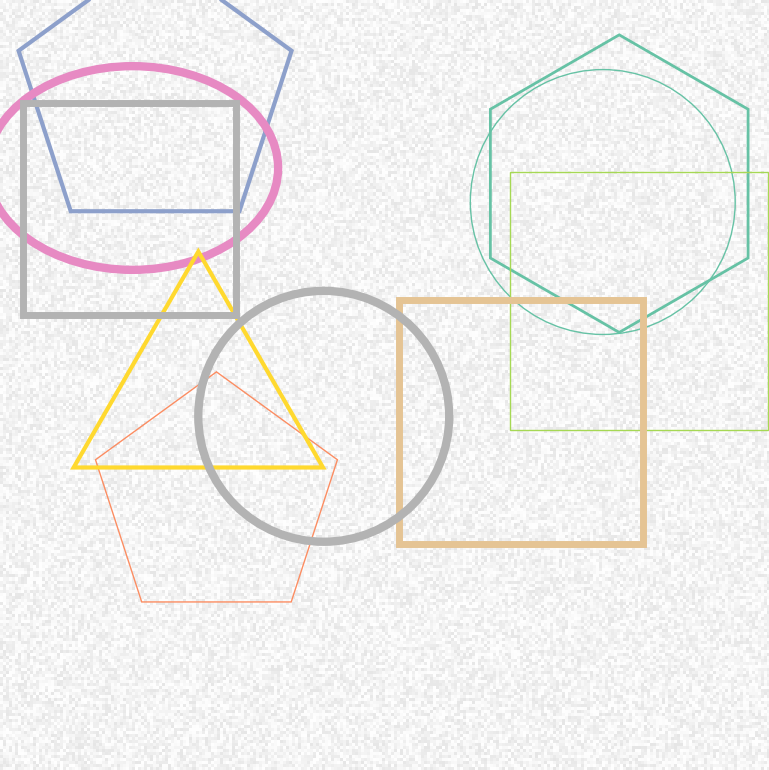[{"shape": "hexagon", "thickness": 1, "radius": 0.97, "center": [0.804, 0.762]}, {"shape": "circle", "thickness": 0.5, "radius": 0.86, "center": [0.783, 0.738]}, {"shape": "pentagon", "thickness": 0.5, "radius": 0.83, "center": [0.281, 0.352]}, {"shape": "pentagon", "thickness": 1.5, "radius": 0.93, "center": [0.201, 0.876]}, {"shape": "oval", "thickness": 3, "radius": 0.94, "center": [0.172, 0.782]}, {"shape": "square", "thickness": 0.5, "radius": 0.84, "center": [0.83, 0.609]}, {"shape": "triangle", "thickness": 1.5, "radius": 0.93, "center": [0.258, 0.486]}, {"shape": "square", "thickness": 2.5, "radius": 0.79, "center": [0.677, 0.452]}, {"shape": "square", "thickness": 2.5, "radius": 0.69, "center": [0.168, 0.729]}, {"shape": "circle", "thickness": 3, "radius": 0.81, "center": [0.42, 0.459]}]